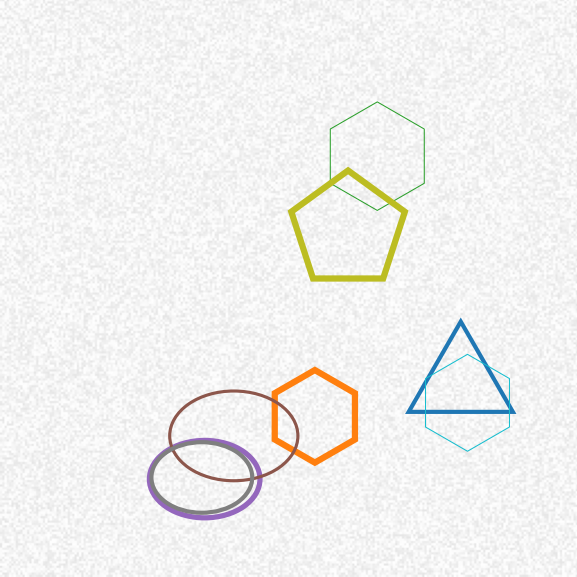[{"shape": "triangle", "thickness": 2, "radius": 0.52, "center": [0.798, 0.338]}, {"shape": "hexagon", "thickness": 3, "radius": 0.4, "center": [0.545, 0.278]}, {"shape": "hexagon", "thickness": 0.5, "radius": 0.47, "center": [0.653, 0.729]}, {"shape": "oval", "thickness": 2.5, "radius": 0.48, "center": [0.354, 0.169]}, {"shape": "oval", "thickness": 1.5, "radius": 0.55, "center": [0.405, 0.244]}, {"shape": "oval", "thickness": 2, "radius": 0.44, "center": [0.349, 0.172]}, {"shape": "pentagon", "thickness": 3, "radius": 0.52, "center": [0.603, 0.601]}, {"shape": "hexagon", "thickness": 0.5, "radius": 0.42, "center": [0.81, 0.302]}]